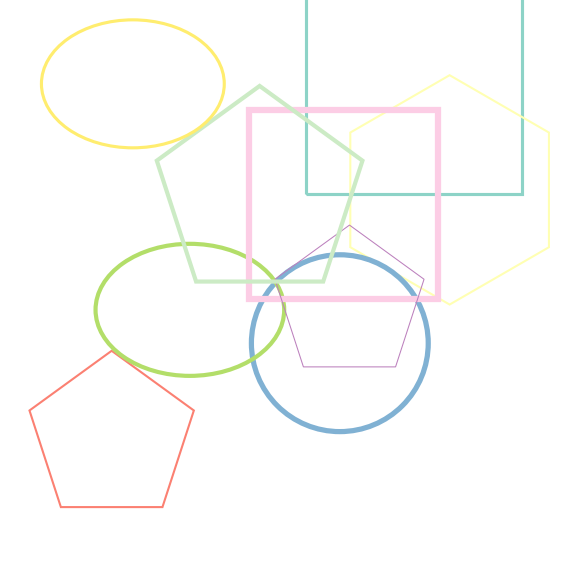[{"shape": "square", "thickness": 1.5, "radius": 0.94, "center": [0.716, 0.85]}, {"shape": "hexagon", "thickness": 1, "radius": 0.99, "center": [0.779, 0.67]}, {"shape": "pentagon", "thickness": 1, "radius": 0.75, "center": [0.193, 0.242]}, {"shape": "circle", "thickness": 2.5, "radius": 0.77, "center": [0.588, 0.405]}, {"shape": "oval", "thickness": 2, "radius": 0.82, "center": [0.329, 0.463]}, {"shape": "square", "thickness": 3, "radius": 0.82, "center": [0.595, 0.645]}, {"shape": "pentagon", "thickness": 0.5, "radius": 0.68, "center": [0.605, 0.474]}, {"shape": "pentagon", "thickness": 2, "radius": 0.94, "center": [0.45, 0.663]}, {"shape": "oval", "thickness": 1.5, "radius": 0.79, "center": [0.23, 0.854]}]